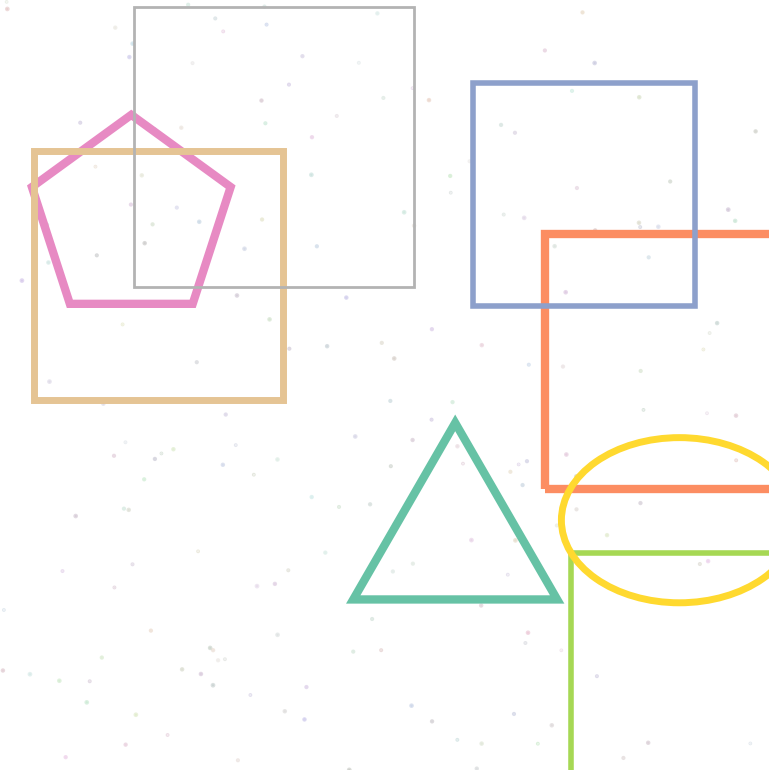[{"shape": "triangle", "thickness": 3, "radius": 0.76, "center": [0.591, 0.298]}, {"shape": "square", "thickness": 3, "radius": 0.83, "center": [0.873, 0.53]}, {"shape": "square", "thickness": 2, "radius": 0.72, "center": [0.759, 0.748]}, {"shape": "pentagon", "thickness": 3, "radius": 0.68, "center": [0.17, 0.715]}, {"shape": "square", "thickness": 2, "radius": 0.74, "center": [0.889, 0.135]}, {"shape": "oval", "thickness": 2.5, "radius": 0.77, "center": [0.882, 0.324]}, {"shape": "square", "thickness": 2.5, "radius": 0.81, "center": [0.206, 0.642]}, {"shape": "square", "thickness": 1, "radius": 0.91, "center": [0.356, 0.809]}]